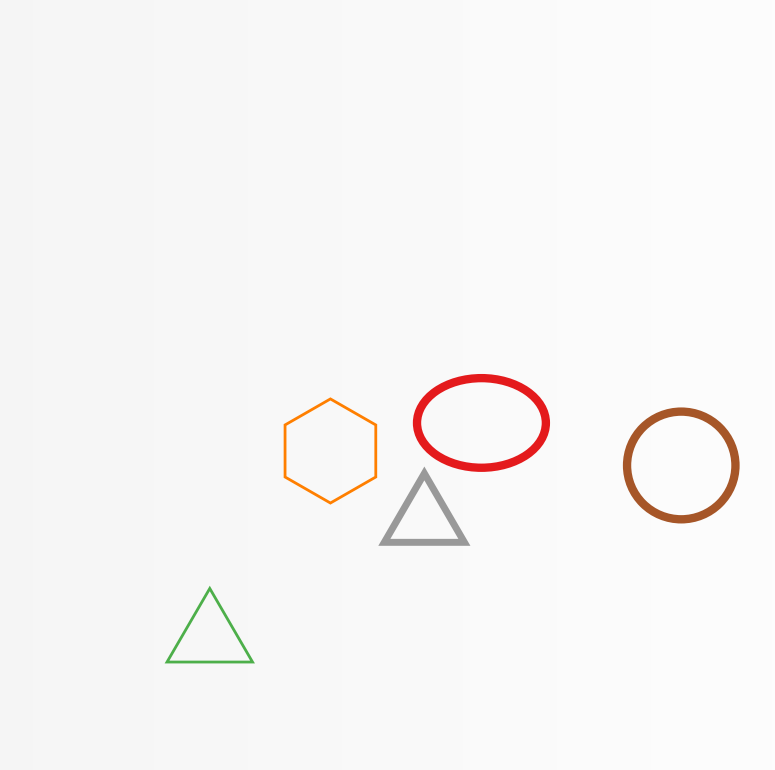[{"shape": "oval", "thickness": 3, "radius": 0.42, "center": [0.621, 0.451]}, {"shape": "triangle", "thickness": 1, "radius": 0.32, "center": [0.271, 0.172]}, {"shape": "hexagon", "thickness": 1, "radius": 0.34, "center": [0.426, 0.414]}, {"shape": "circle", "thickness": 3, "radius": 0.35, "center": [0.879, 0.396]}, {"shape": "triangle", "thickness": 2.5, "radius": 0.3, "center": [0.548, 0.325]}]